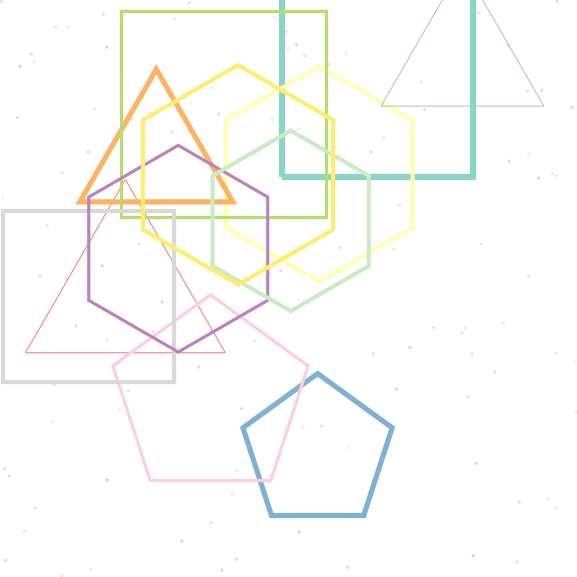[{"shape": "square", "thickness": 3, "radius": 0.83, "center": [0.653, 0.857]}, {"shape": "hexagon", "thickness": 2, "radius": 0.93, "center": [0.553, 0.698]}, {"shape": "triangle", "thickness": 0.5, "radius": 0.81, "center": [0.801, 0.897]}, {"shape": "triangle", "thickness": 0.5, "radius": 1.0, "center": [0.217, 0.488]}, {"shape": "pentagon", "thickness": 2.5, "radius": 0.68, "center": [0.55, 0.216]}, {"shape": "triangle", "thickness": 2.5, "radius": 0.77, "center": [0.271, 0.726]}, {"shape": "square", "thickness": 1.5, "radius": 0.89, "center": [0.387, 0.802]}, {"shape": "pentagon", "thickness": 1.5, "radius": 0.89, "center": [0.364, 0.311]}, {"shape": "square", "thickness": 2, "radius": 0.74, "center": [0.154, 0.486]}, {"shape": "hexagon", "thickness": 1.5, "radius": 0.89, "center": [0.309, 0.569]}, {"shape": "hexagon", "thickness": 2, "radius": 0.78, "center": [0.503, 0.617]}, {"shape": "hexagon", "thickness": 2, "radius": 0.95, "center": [0.412, 0.696]}]